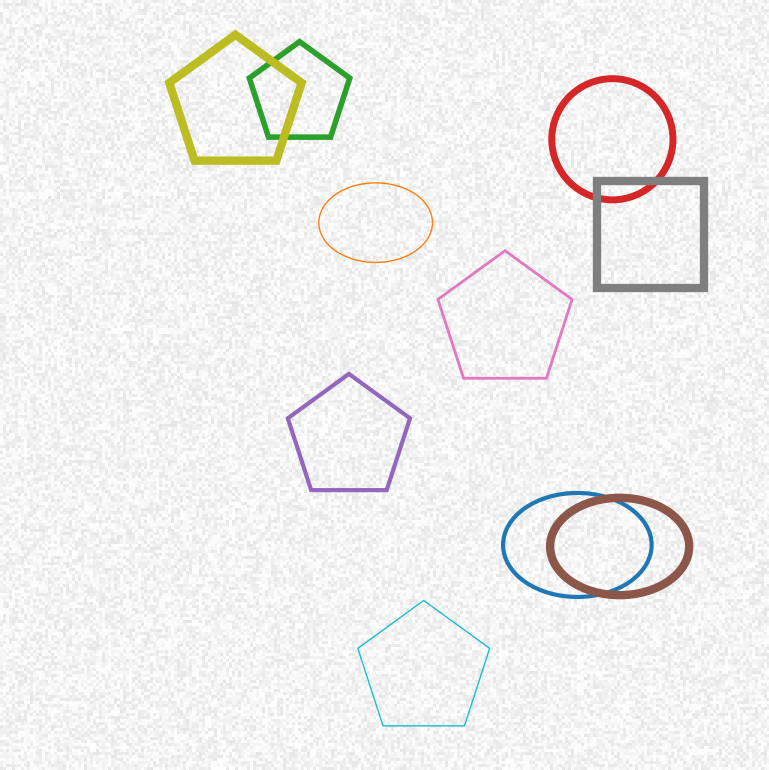[{"shape": "oval", "thickness": 1.5, "radius": 0.48, "center": [0.75, 0.292]}, {"shape": "oval", "thickness": 0.5, "radius": 0.37, "center": [0.488, 0.711]}, {"shape": "pentagon", "thickness": 2, "radius": 0.34, "center": [0.389, 0.877]}, {"shape": "circle", "thickness": 2.5, "radius": 0.39, "center": [0.795, 0.819]}, {"shape": "pentagon", "thickness": 1.5, "radius": 0.42, "center": [0.453, 0.431]}, {"shape": "oval", "thickness": 3, "radius": 0.45, "center": [0.805, 0.29]}, {"shape": "pentagon", "thickness": 1, "radius": 0.46, "center": [0.656, 0.583]}, {"shape": "square", "thickness": 3, "radius": 0.35, "center": [0.845, 0.695]}, {"shape": "pentagon", "thickness": 3, "radius": 0.45, "center": [0.306, 0.865]}, {"shape": "pentagon", "thickness": 0.5, "radius": 0.45, "center": [0.55, 0.13]}]